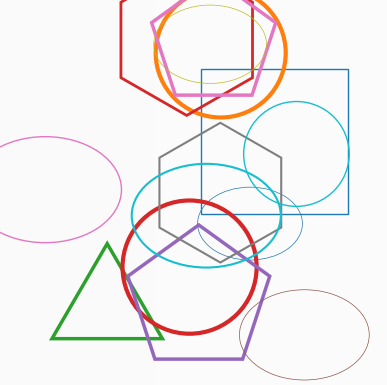[{"shape": "oval", "thickness": 0.5, "radius": 0.68, "center": [0.645, 0.419]}, {"shape": "square", "thickness": 1, "radius": 0.95, "center": [0.708, 0.633]}, {"shape": "circle", "thickness": 3, "radius": 0.84, "center": [0.57, 0.863]}, {"shape": "triangle", "thickness": 2.5, "radius": 0.82, "center": [0.277, 0.203]}, {"shape": "hexagon", "thickness": 2, "radius": 0.98, "center": [0.482, 0.896]}, {"shape": "circle", "thickness": 3, "radius": 0.87, "center": [0.489, 0.306]}, {"shape": "pentagon", "thickness": 2.5, "radius": 0.96, "center": [0.513, 0.223]}, {"shape": "oval", "thickness": 0.5, "radius": 0.84, "center": [0.785, 0.13]}, {"shape": "oval", "thickness": 1, "radius": 0.98, "center": [0.117, 0.507]}, {"shape": "pentagon", "thickness": 2.5, "radius": 0.84, "center": [0.551, 0.889]}, {"shape": "hexagon", "thickness": 1.5, "radius": 0.91, "center": [0.569, 0.5]}, {"shape": "oval", "thickness": 0.5, "radius": 0.73, "center": [0.542, 0.885]}, {"shape": "circle", "thickness": 1, "radius": 0.68, "center": [0.765, 0.6]}, {"shape": "oval", "thickness": 1.5, "radius": 0.96, "center": [0.532, 0.44]}]